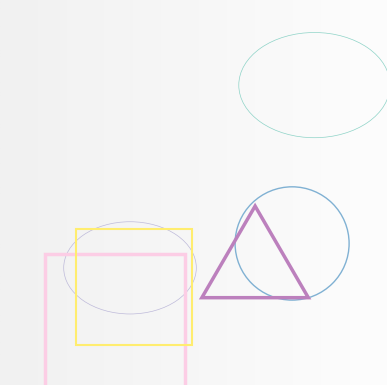[{"shape": "oval", "thickness": 0.5, "radius": 0.98, "center": [0.811, 0.779]}, {"shape": "oval", "thickness": 0.5, "radius": 0.86, "center": [0.336, 0.304]}, {"shape": "circle", "thickness": 1, "radius": 0.74, "center": [0.754, 0.368]}, {"shape": "square", "thickness": 2.5, "radius": 0.91, "center": [0.297, 0.158]}, {"shape": "triangle", "thickness": 2.5, "radius": 0.79, "center": [0.658, 0.306]}, {"shape": "square", "thickness": 1.5, "radius": 0.75, "center": [0.346, 0.255]}]